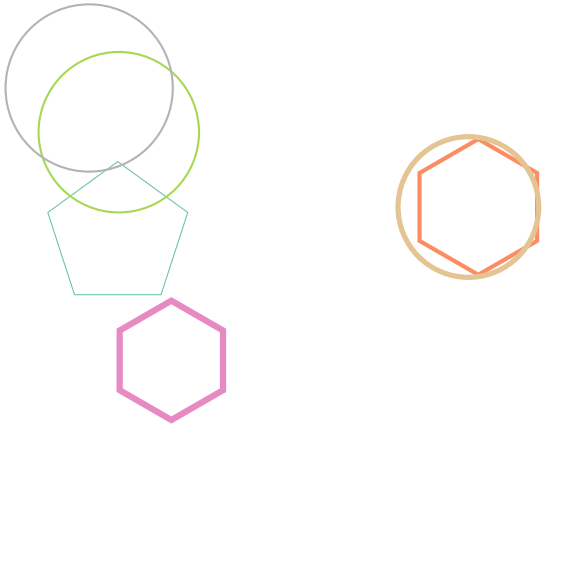[{"shape": "pentagon", "thickness": 0.5, "radius": 0.64, "center": [0.204, 0.592]}, {"shape": "hexagon", "thickness": 2, "radius": 0.59, "center": [0.828, 0.641]}, {"shape": "hexagon", "thickness": 3, "radius": 0.52, "center": [0.297, 0.375]}, {"shape": "circle", "thickness": 1, "radius": 0.69, "center": [0.206, 0.77]}, {"shape": "circle", "thickness": 2.5, "radius": 0.61, "center": [0.811, 0.641]}, {"shape": "circle", "thickness": 1, "radius": 0.72, "center": [0.154, 0.847]}]